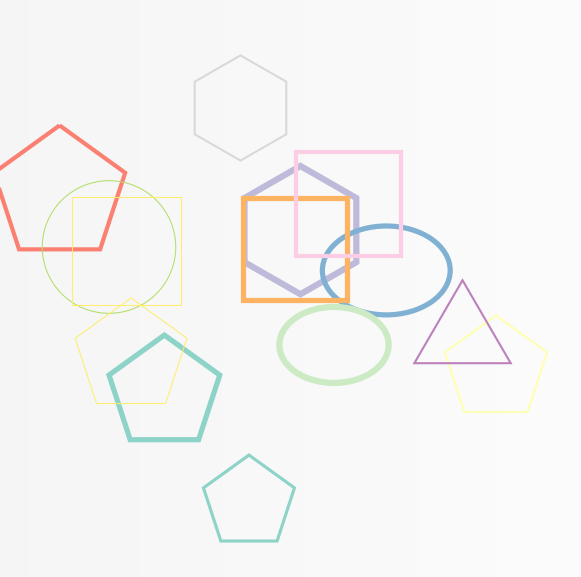[{"shape": "pentagon", "thickness": 2.5, "radius": 0.5, "center": [0.283, 0.319]}, {"shape": "pentagon", "thickness": 1.5, "radius": 0.41, "center": [0.428, 0.129]}, {"shape": "pentagon", "thickness": 1, "radius": 0.46, "center": [0.853, 0.361]}, {"shape": "hexagon", "thickness": 3, "radius": 0.56, "center": [0.517, 0.601]}, {"shape": "pentagon", "thickness": 2, "radius": 0.59, "center": [0.103, 0.663]}, {"shape": "oval", "thickness": 2.5, "radius": 0.55, "center": [0.665, 0.531]}, {"shape": "square", "thickness": 2.5, "radius": 0.45, "center": [0.507, 0.568]}, {"shape": "circle", "thickness": 0.5, "radius": 0.57, "center": [0.188, 0.571]}, {"shape": "square", "thickness": 2, "radius": 0.45, "center": [0.6, 0.646]}, {"shape": "hexagon", "thickness": 1, "radius": 0.46, "center": [0.414, 0.812]}, {"shape": "triangle", "thickness": 1, "radius": 0.48, "center": [0.796, 0.418]}, {"shape": "oval", "thickness": 3, "radius": 0.47, "center": [0.575, 0.402]}, {"shape": "pentagon", "thickness": 0.5, "radius": 0.51, "center": [0.225, 0.382]}, {"shape": "square", "thickness": 0.5, "radius": 0.47, "center": [0.217, 0.564]}]